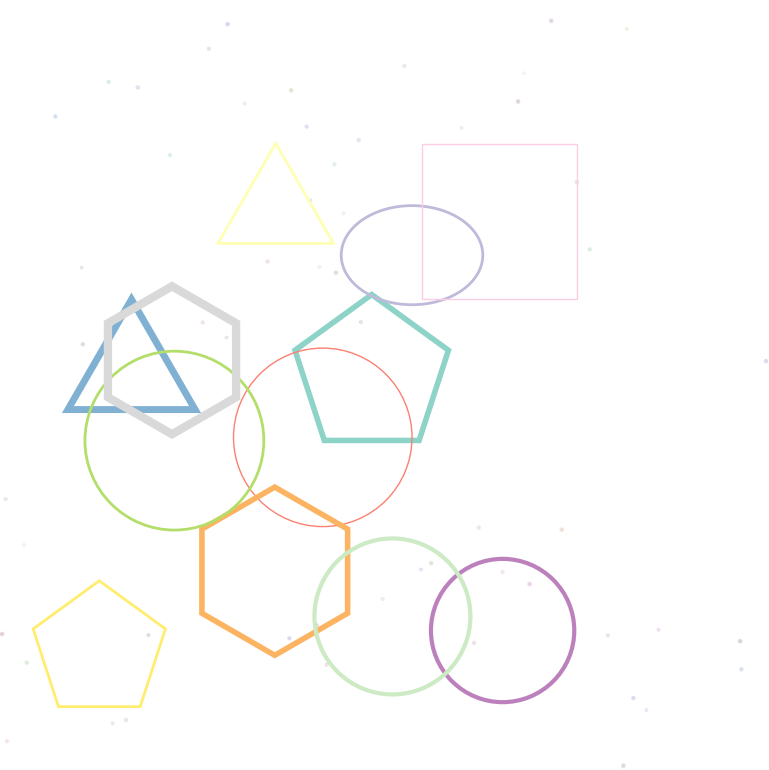[{"shape": "pentagon", "thickness": 2, "radius": 0.52, "center": [0.483, 0.513]}, {"shape": "triangle", "thickness": 1, "radius": 0.43, "center": [0.358, 0.727]}, {"shape": "oval", "thickness": 1, "radius": 0.46, "center": [0.535, 0.669]}, {"shape": "circle", "thickness": 0.5, "radius": 0.58, "center": [0.419, 0.432]}, {"shape": "triangle", "thickness": 2.5, "radius": 0.48, "center": [0.171, 0.516]}, {"shape": "hexagon", "thickness": 2, "radius": 0.55, "center": [0.357, 0.258]}, {"shape": "circle", "thickness": 1, "radius": 0.58, "center": [0.226, 0.428]}, {"shape": "square", "thickness": 0.5, "radius": 0.5, "center": [0.649, 0.712]}, {"shape": "hexagon", "thickness": 3, "radius": 0.48, "center": [0.223, 0.532]}, {"shape": "circle", "thickness": 1.5, "radius": 0.47, "center": [0.653, 0.181]}, {"shape": "circle", "thickness": 1.5, "radius": 0.51, "center": [0.51, 0.199]}, {"shape": "pentagon", "thickness": 1, "radius": 0.45, "center": [0.129, 0.155]}]